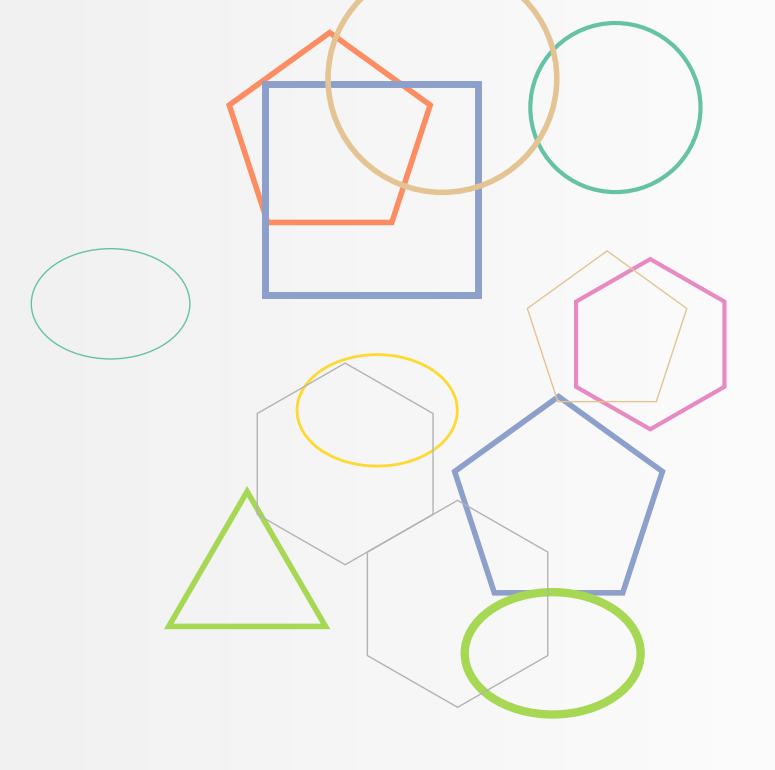[{"shape": "oval", "thickness": 0.5, "radius": 0.51, "center": [0.143, 0.605]}, {"shape": "circle", "thickness": 1.5, "radius": 0.55, "center": [0.794, 0.86]}, {"shape": "pentagon", "thickness": 2, "radius": 0.68, "center": [0.425, 0.821]}, {"shape": "square", "thickness": 2.5, "radius": 0.69, "center": [0.479, 0.754]}, {"shape": "pentagon", "thickness": 2, "radius": 0.7, "center": [0.721, 0.344]}, {"shape": "hexagon", "thickness": 1.5, "radius": 0.55, "center": [0.839, 0.553]}, {"shape": "triangle", "thickness": 2, "radius": 0.58, "center": [0.319, 0.245]}, {"shape": "oval", "thickness": 3, "radius": 0.57, "center": [0.713, 0.152]}, {"shape": "oval", "thickness": 1, "radius": 0.52, "center": [0.487, 0.467]}, {"shape": "circle", "thickness": 2, "radius": 0.74, "center": [0.571, 0.898]}, {"shape": "pentagon", "thickness": 0.5, "radius": 0.54, "center": [0.783, 0.566]}, {"shape": "hexagon", "thickness": 0.5, "radius": 0.67, "center": [0.59, 0.216]}, {"shape": "hexagon", "thickness": 0.5, "radius": 0.65, "center": [0.445, 0.398]}]